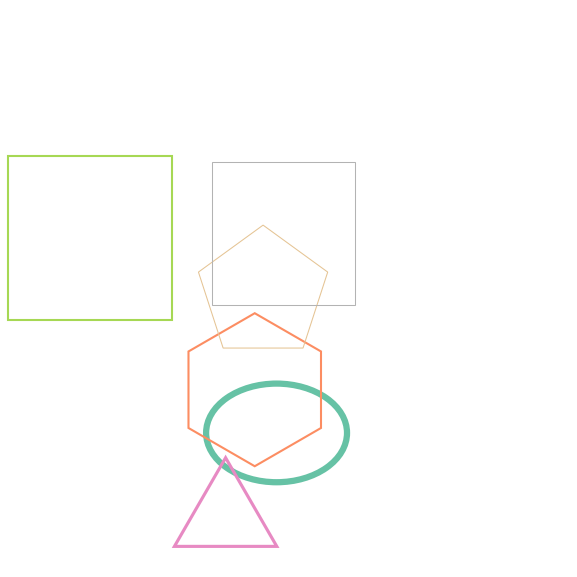[{"shape": "oval", "thickness": 3, "radius": 0.61, "center": [0.479, 0.25]}, {"shape": "hexagon", "thickness": 1, "radius": 0.66, "center": [0.441, 0.324]}, {"shape": "triangle", "thickness": 1.5, "radius": 0.51, "center": [0.391, 0.104]}, {"shape": "square", "thickness": 1, "radius": 0.71, "center": [0.155, 0.587]}, {"shape": "pentagon", "thickness": 0.5, "radius": 0.59, "center": [0.456, 0.492]}, {"shape": "square", "thickness": 0.5, "radius": 0.62, "center": [0.491, 0.595]}]